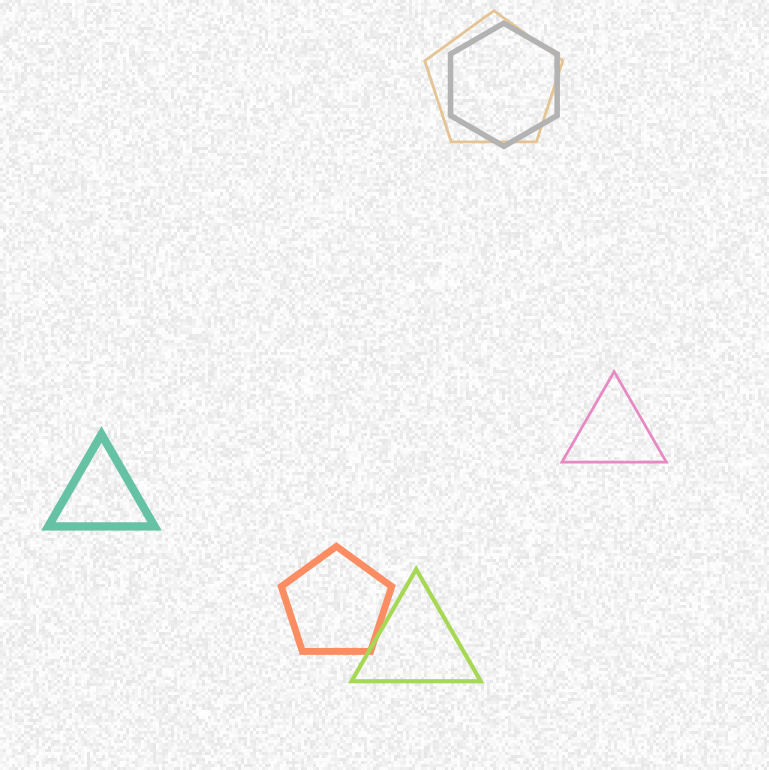[{"shape": "triangle", "thickness": 3, "radius": 0.4, "center": [0.132, 0.356]}, {"shape": "pentagon", "thickness": 2.5, "radius": 0.38, "center": [0.437, 0.215]}, {"shape": "triangle", "thickness": 1, "radius": 0.39, "center": [0.798, 0.439]}, {"shape": "triangle", "thickness": 1.5, "radius": 0.48, "center": [0.54, 0.164]}, {"shape": "pentagon", "thickness": 1, "radius": 0.47, "center": [0.641, 0.892]}, {"shape": "hexagon", "thickness": 2, "radius": 0.4, "center": [0.654, 0.89]}]